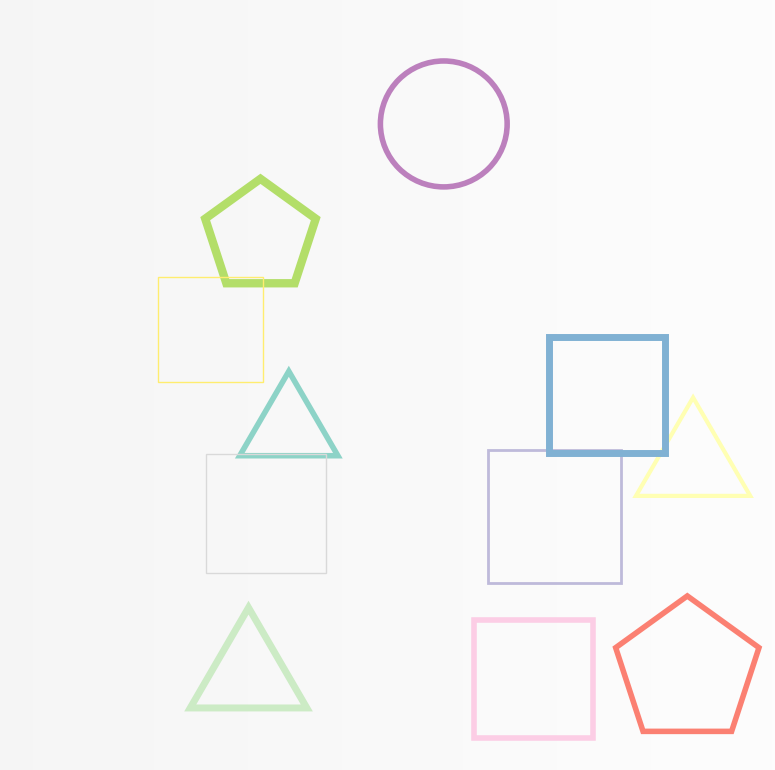[{"shape": "triangle", "thickness": 2, "radius": 0.37, "center": [0.373, 0.445]}, {"shape": "triangle", "thickness": 1.5, "radius": 0.43, "center": [0.894, 0.399]}, {"shape": "square", "thickness": 1, "radius": 0.43, "center": [0.715, 0.329]}, {"shape": "pentagon", "thickness": 2, "radius": 0.49, "center": [0.887, 0.129]}, {"shape": "square", "thickness": 2.5, "radius": 0.37, "center": [0.783, 0.487]}, {"shape": "pentagon", "thickness": 3, "radius": 0.37, "center": [0.336, 0.693]}, {"shape": "square", "thickness": 2, "radius": 0.38, "center": [0.689, 0.118]}, {"shape": "square", "thickness": 0.5, "radius": 0.39, "center": [0.343, 0.333]}, {"shape": "circle", "thickness": 2, "radius": 0.41, "center": [0.573, 0.839]}, {"shape": "triangle", "thickness": 2.5, "radius": 0.43, "center": [0.321, 0.124]}, {"shape": "square", "thickness": 0.5, "radius": 0.34, "center": [0.271, 0.572]}]